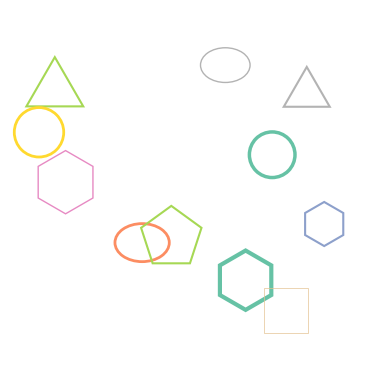[{"shape": "hexagon", "thickness": 3, "radius": 0.39, "center": [0.638, 0.272]}, {"shape": "circle", "thickness": 2.5, "radius": 0.3, "center": [0.707, 0.598]}, {"shape": "oval", "thickness": 2, "radius": 0.35, "center": [0.369, 0.37]}, {"shape": "hexagon", "thickness": 1.5, "radius": 0.29, "center": [0.842, 0.418]}, {"shape": "hexagon", "thickness": 1, "radius": 0.41, "center": [0.17, 0.527]}, {"shape": "triangle", "thickness": 1.5, "radius": 0.43, "center": [0.142, 0.766]}, {"shape": "pentagon", "thickness": 1.5, "radius": 0.41, "center": [0.445, 0.383]}, {"shape": "circle", "thickness": 2, "radius": 0.32, "center": [0.101, 0.656]}, {"shape": "square", "thickness": 0.5, "radius": 0.29, "center": [0.742, 0.193]}, {"shape": "triangle", "thickness": 1.5, "radius": 0.34, "center": [0.797, 0.757]}, {"shape": "oval", "thickness": 1, "radius": 0.32, "center": [0.585, 0.831]}]